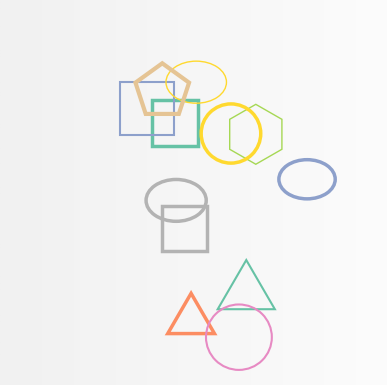[{"shape": "square", "thickness": 2.5, "radius": 0.29, "center": [0.452, 0.681]}, {"shape": "triangle", "thickness": 1.5, "radius": 0.43, "center": [0.636, 0.239]}, {"shape": "triangle", "thickness": 2.5, "radius": 0.35, "center": [0.493, 0.168]}, {"shape": "oval", "thickness": 2.5, "radius": 0.36, "center": [0.792, 0.534]}, {"shape": "square", "thickness": 1.5, "radius": 0.35, "center": [0.38, 0.718]}, {"shape": "circle", "thickness": 1.5, "radius": 0.42, "center": [0.617, 0.124]}, {"shape": "hexagon", "thickness": 1, "radius": 0.39, "center": [0.66, 0.651]}, {"shape": "circle", "thickness": 2.5, "radius": 0.38, "center": [0.596, 0.653]}, {"shape": "oval", "thickness": 1, "radius": 0.39, "center": [0.506, 0.787]}, {"shape": "pentagon", "thickness": 3, "radius": 0.36, "center": [0.419, 0.763]}, {"shape": "square", "thickness": 2.5, "radius": 0.29, "center": [0.477, 0.407]}, {"shape": "oval", "thickness": 2.5, "radius": 0.39, "center": [0.455, 0.48]}]